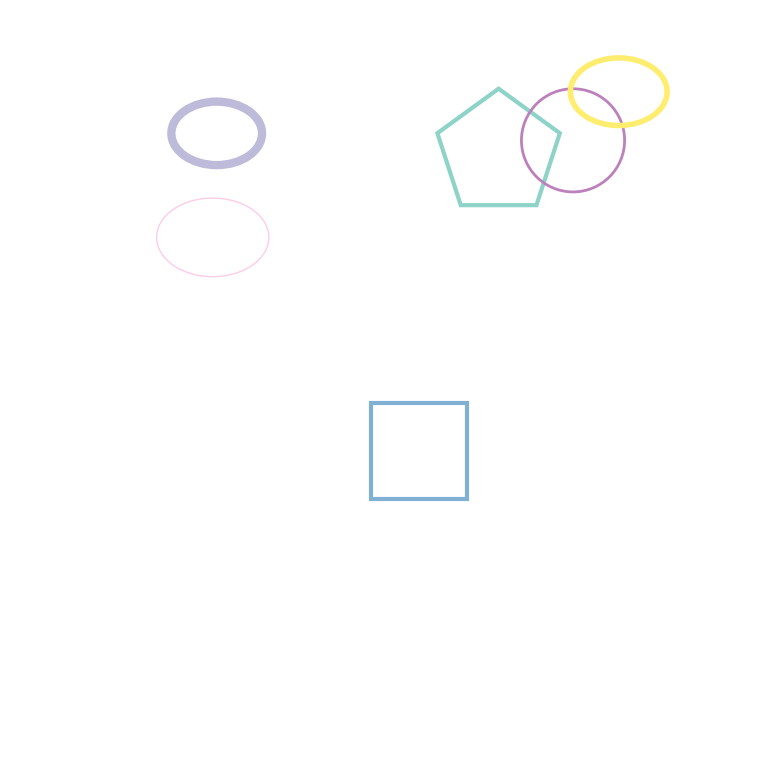[{"shape": "pentagon", "thickness": 1.5, "radius": 0.42, "center": [0.648, 0.801]}, {"shape": "oval", "thickness": 3, "radius": 0.29, "center": [0.281, 0.827]}, {"shape": "square", "thickness": 1.5, "radius": 0.31, "center": [0.544, 0.414]}, {"shape": "oval", "thickness": 0.5, "radius": 0.36, "center": [0.276, 0.692]}, {"shape": "circle", "thickness": 1, "radius": 0.33, "center": [0.744, 0.818]}, {"shape": "oval", "thickness": 2, "radius": 0.31, "center": [0.804, 0.881]}]